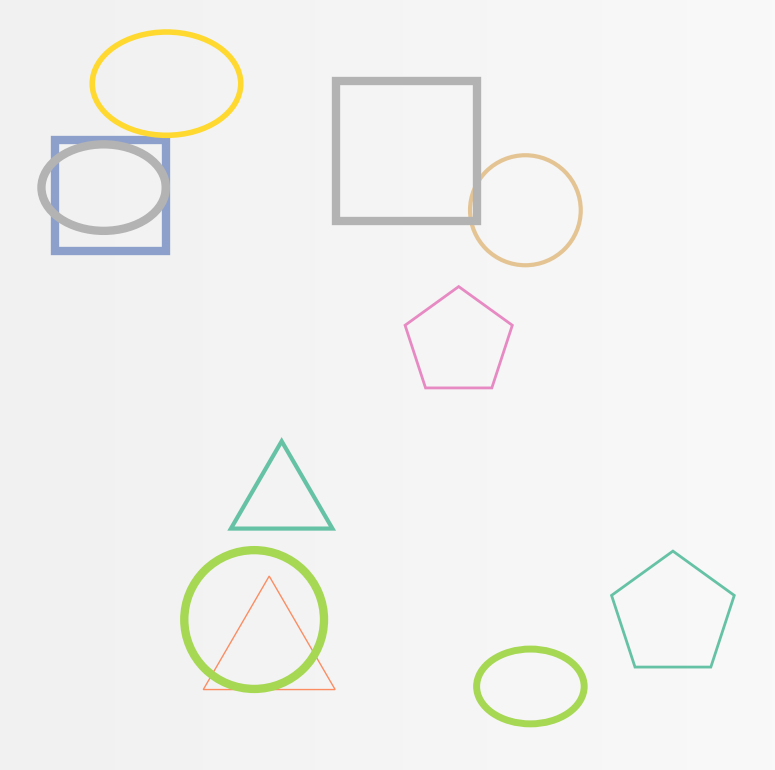[{"shape": "triangle", "thickness": 1.5, "radius": 0.38, "center": [0.363, 0.351]}, {"shape": "pentagon", "thickness": 1, "radius": 0.42, "center": [0.868, 0.201]}, {"shape": "triangle", "thickness": 0.5, "radius": 0.49, "center": [0.347, 0.154]}, {"shape": "square", "thickness": 3, "radius": 0.36, "center": [0.142, 0.746]}, {"shape": "pentagon", "thickness": 1, "radius": 0.36, "center": [0.592, 0.555]}, {"shape": "circle", "thickness": 3, "radius": 0.45, "center": [0.328, 0.195]}, {"shape": "oval", "thickness": 2.5, "radius": 0.35, "center": [0.684, 0.108]}, {"shape": "oval", "thickness": 2, "radius": 0.48, "center": [0.215, 0.891]}, {"shape": "circle", "thickness": 1.5, "radius": 0.36, "center": [0.678, 0.727]}, {"shape": "oval", "thickness": 3, "radius": 0.4, "center": [0.134, 0.756]}, {"shape": "square", "thickness": 3, "radius": 0.45, "center": [0.524, 0.804]}]